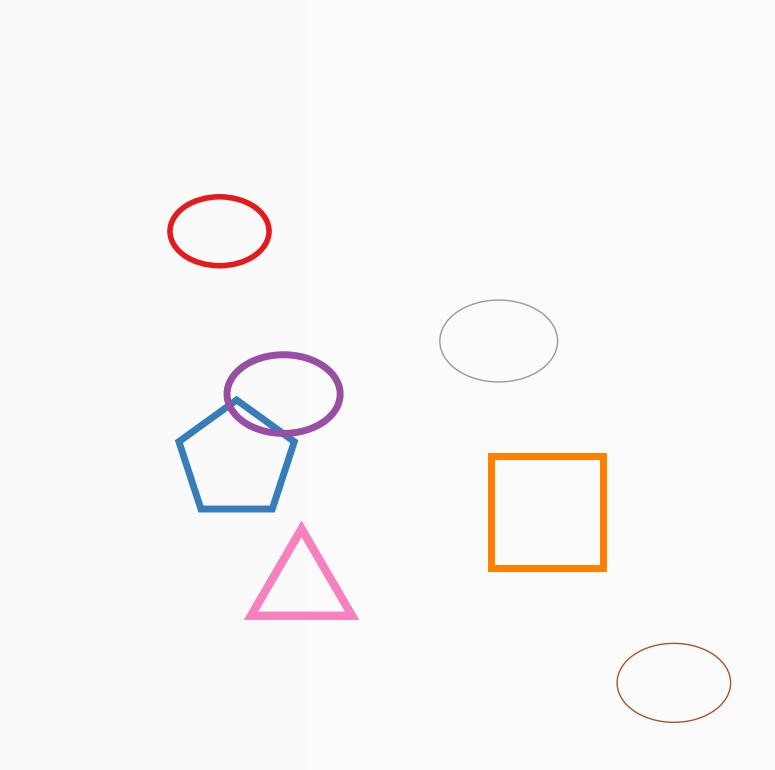[{"shape": "oval", "thickness": 2, "radius": 0.32, "center": [0.283, 0.7]}, {"shape": "pentagon", "thickness": 2.5, "radius": 0.39, "center": [0.305, 0.402]}, {"shape": "oval", "thickness": 2.5, "radius": 0.36, "center": [0.366, 0.488]}, {"shape": "square", "thickness": 2.5, "radius": 0.36, "center": [0.706, 0.335]}, {"shape": "oval", "thickness": 0.5, "radius": 0.37, "center": [0.869, 0.113]}, {"shape": "triangle", "thickness": 3, "radius": 0.38, "center": [0.389, 0.238]}, {"shape": "oval", "thickness": 0.5, "radius": 0.38, "center": [0.644, 0.557]}]